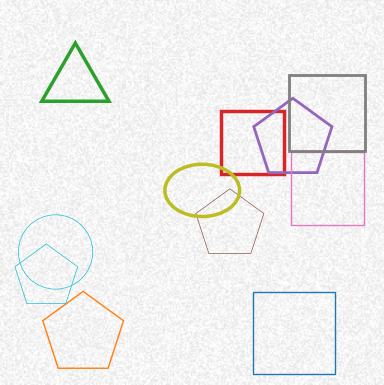[{"shape": "square", "thickness": 1, "radius": 0.53, "center": [0.764, 0.136]}, {"shape": "pentagon", "thickness": 1, "radius": 0.55, "center": [0.216, 0.133]}, {"shape": "triangle", "thickness": 2.5, "radius": 0.5, "center": [0.196, 0.787]}, {"shape": "square", "thickness": 2.5, "radius": 0.41, "center": [0.656, 0.631]}, {"shape": "pentagon", "thickness": 2, "radius": 0.53, "center": [0.761, 0.638]}, {"shape": "pentagon", "thickness": 0.5, "radius": 0.46, "center": [0.597, 0.417]}, {"shape": "square", "thickness": 1, "radius": 0.48, "center": [0.85, 0.509]}, {"shape": "square", "thickness": 2, "radius": 0.49, "center": [0.849, 0.707]}, {"shape": "oval", "thickness": 2.5, "radius": 0.49, "center": [0.525, 0.505]}, {"shape": "pentagon", "thickness": 0.5, "radius": 0.43, "center": [0.12, 0.281]}, {"shape": "circle", "thickness": 0.5, "radius": 0.48, "center": [0.144, 0.346]}]